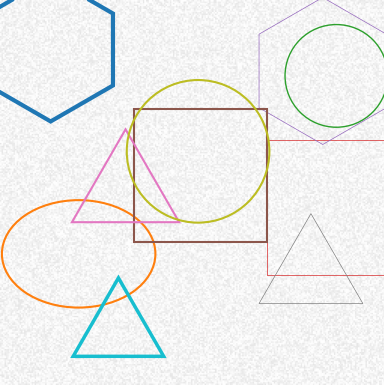[{"shape": "hexagon", "thickness": 3, "radius": 0.93, "center": [0.132, 0.871]}, {"shape": "oval", "thickness": 1.5, "radius": 1.0, "center": [0.204, 0.341]}, {"shape": "circle", "thickness": 1, "radius": 0.67, "center": [0.874, 0.803]}, {"shape": "square", "thickness": 0.5, "radius": 0.88, "center": [0.869, 0.462]}, {"shape": "hexagon", "thickness": 0.5, "radius": 0.95, "center": [0.838, 0.816]}, {"shape": "square", "thickness": 1.5, "radius": 0.86, "center": [0.52, 0.545]}, {"shape": "triangle", "thickness": 1.5, "radius": 0.8, "center": [0.326, 0.503]}, {"shape": "triangle", "thickness": 0.5, "radius": 0.78, "center": [0.808, 0.289]}, {"shape": "circle", "thickness": 1.5, "radius": 0.93, "center": [0.514, 0.607]}, {"shape": "triangle", "thickness": 2.5, "radius": 0.68, "center": [0.308, 0.142]}]